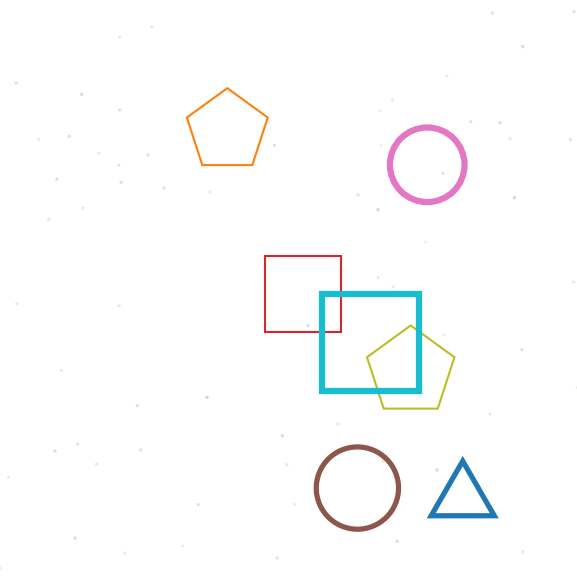[{"shape": "triangle", "thickness": 2.5, "radius": 0.32, "center": [0.801, 0.138]}, {"shape": "pentagon", "thickness": 1, "radius": 0.37, "center": [0.394, 0.773]}, {"shape": "square", "thickness": 1, "radius": 0.33, "center": [0.525, 0.49]}, {"shape": "circle", "thickness": 2.5, "radius": 0.36, "center": [0.619, 0.154]}, {"shape": "circle", "thickness": 3, "radius": 0.32, "center": [0.74, 0.714]}, {"shape": "pentagon", "thickness": 1, "radius": 0.4, "center": [0.711, 0.356]}, {"shape": "square", "thickness": 3, "radius": 0.42, "center": [0.642, 0.406]}]